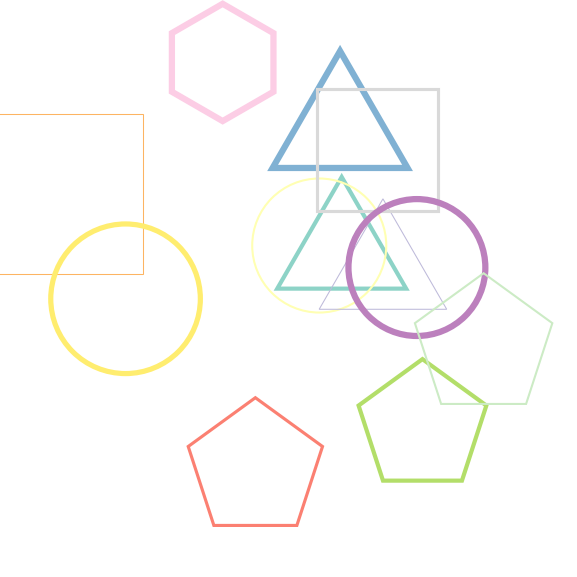[{"shape": "triangle", "thickness": 2, "radius": 0.64, "center": [0.592, 0.564]}, {"shape": "circle", "thickness": 1, "radius": 0.58, "center": [0.553, 0.574]}, {"shape": "triangle", "thickness": 0.5, "radius": 0.64, "center": [0.663, 0.527]}, {"shape": "pentagon", "thickness": 1.5, "radius": 0.61, "center": [0.442, 0.188]}, {"shape": "triangle", "thickness": 3, "radius": 0.67, "center": [0.589, 0.776]}, {"shape": "square", "thickness": 0.5, "radius": 0.69, "center": [0.108, 0.664]}, {"shape": "pentagon", "thickness": 2, "radius": 0.58, "center": [0.732, 0.261]}, {"shape": "hexagon", "thickness": 3, "radius": 0.51, "center": [0.386, 0.891]}, {"shape": "square", "thickness": 1.5, "radius": 0.53, "center": [0.653, 0.739]}, {"shape": "circle", "thickness": 3, "radius": 0.59, "center": [0.722, 0.536]}, {"shape": "pentagon", "thickness": 1, "radius": 0.63, "center": [0.837, 0.401]}, {"shape": "circle", "thickness": 2.5, "radius": 0.65, "center": [0.217, 0.482]}]